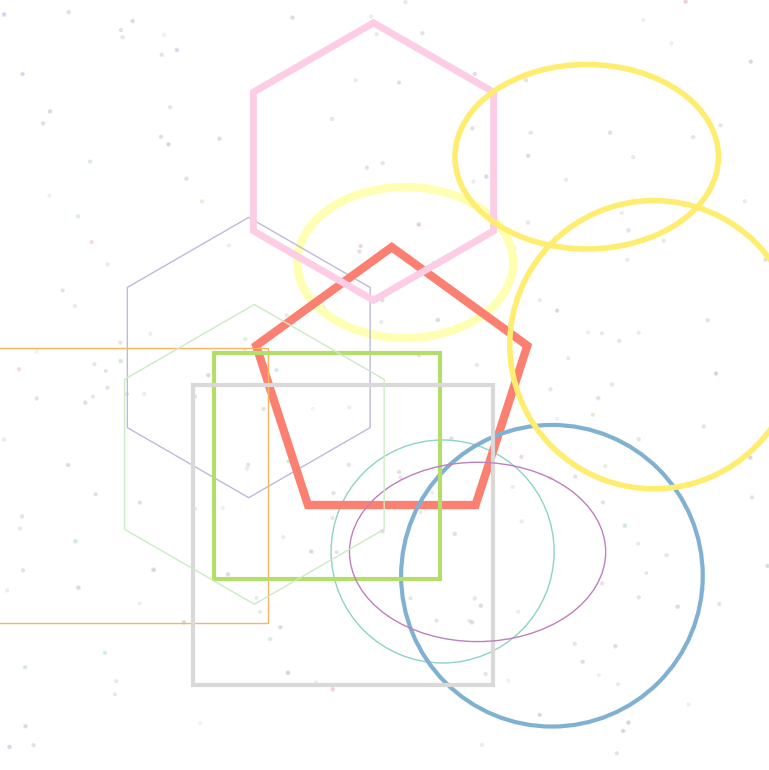[{"shape": "circle", "thickness": 0.5, "radius": 0.72, "center": [0.575, 0.284]}, {"shape": "oval", "thickness": 3, "radius": 0.7, "center": [0.526, 0.659]}, {"shape": "hexagon", "thickness": 0.5, "radius": 0.91, "center": [0.323, 0.536]}, {"shape": "pentagon", "thickness": 3, "radius": 0.93, "center": [0.509, 0.494]}, {"shape": "circle", "thickness": 1.5, "radius": 0.98, "center": [0.717, 0.252]}, {"shape": "square", "thickness": 0.5, "radius": 0.9, "center": [0.169, 0.37]}, {"shape": "square", "thickness": 1.5, "radius": 0.73, "center": [0.425, 0.395]}, {"shape": "hexagon", "thickness": 2.5, "radius": 0.9, "center": [0.485, 0.79]}, {"shape": "square", "thickness": 1.5, "radius": 0.97, "center": [0.446, 0.305]}, {"shape": "oval", "thickness": 0.5, "radius": 0.83, "center": [0.62, 0.283]}, {"shape": "hexagon", "thickness": 0.5, "radius": 0.97, "center": [0.33, 0.41]}, {"shape": "circle", "thickness": 2, "radius": 0.94, "center": [0.849, 0.552]}, {"shape": "oval", "thickness": 2, "radius": 0.86, "center": [0.762, 0.796]}]